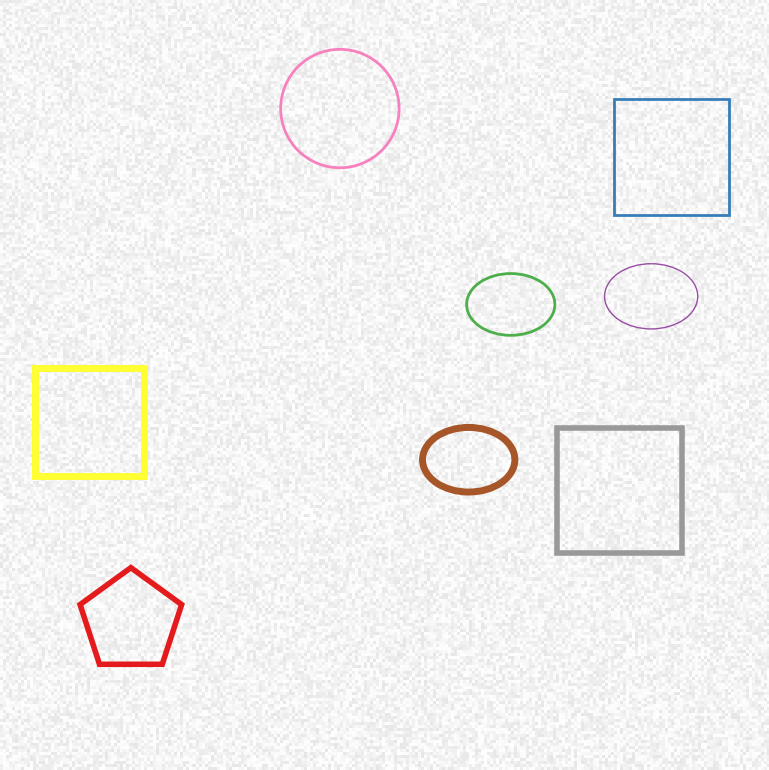[{"shape": "pentagon", "thickness": 2, "radius": 0.35, "center": [0.17, 0.193]}, {"shape": "square", "thickness": 1, "radius": 0.37, "center": [0.872, 0.796]}, {"shape": "oval", "thickness": 1, "radius": 0.29, "center": [0.663, 0.605]}, {"shape": "oval", "thickness": 0.5, "radius": 0.3, "center": [0.846, 0.615]}, {"shape": "square", "thickness": 2.5, "radius": 0.35, "center": [0.116, 0.452]}, {"shape": "oval", "thickness": 2.5, "radius": 0.3, "center": [0.609, 0.403]}, {"shape": "circle", "thickness": 1, "radius": 0.38, "center": [0.441, 0.859]}, {"shape": "square", "thickness": 2, "radius": 0.41, "center": [0.804, 0.363]}]